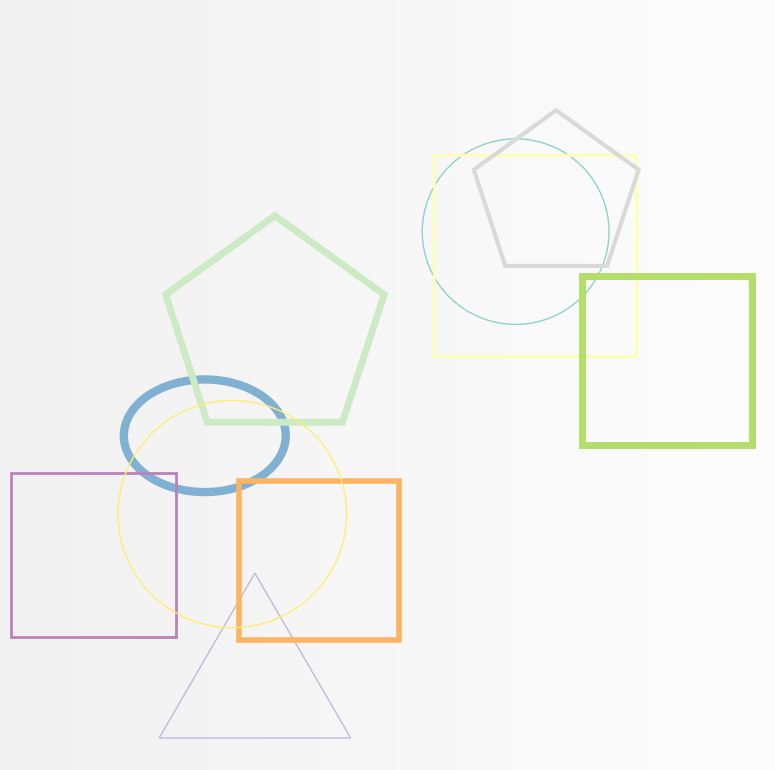[{"shape": "circle", "thickness": 0.5, "radius": 0.6, "center": [0.665, 0.699]}, {"shape": "square", "thickness": 1, "radius": 0.65, "center": [0.69, 0.668]}, {"shape": "triangle", "thickness": 0.5, "radius": 0.71, "center": [0.329, 0.113]}, {"shape": "oval", "thickness": 3, "radius": 0.52, "center": [0.264, 0.434]}, {"shape": "square", "thickness": 2, "radius": 0.52, "center": [0.412, 0.272]}, {"shape": "square", "thickness": 2.5, "radius": 0.55, "center": [0.86, 0.532]}, {"shape": "pentagon", "thickness": 1.5, "radius": 0.56, "center": [0.718, 0.745]}, {"shape": "square", "thickness": 1, "radius": 0.53, "center": [0.121, 0.28]}, {"shape": "pentagon", "thickness": 2.5, "radius": 0.74, "center": [0.355, 0.572]}, {"shape": "circle", "thickness": 0.5, "radius": 0.74, "center": [0.3, 0.332]}]